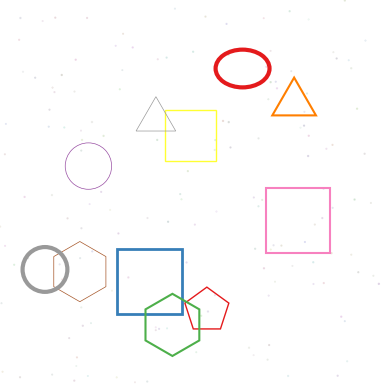[{"shape": "pentagon", "thickness": 1, "radius": 0.3, "center": [0.537, 0.194]}, {"shape": "oval", "thickness": 3, "radius": 0.35, "center": [0.63, 0.822]}, {"shape": "square", "thickness": 2, "radius": 0.42, "center": [0.388, 0.269]}, {"shape": "hexagon", "thickness": 1.5, "radius": 0.4, "center": [0.448, 0.156]}, {"shape": "circle", "thickness": 0.5, "radius": 0.3, "center": [0.23, 0.569]}, {"shape": "triangle", "thickness": 1.5, "radius": 0.33, "center": [0.764, 0.733]}, {"shape": "square", "thickness": 1, "radius": 0.33, "center": [0.496, 0.649]}, {"shape": "hexagon", "thickness": 0.5, "radius": 0.39, "center": [0.207, 0.295]}, {"shape": "square", "thickness": 1.5, "radius": 0.42, "center": [0.774, 0.427]}, {"shape": "triangle", "thickness": 0.5, "radius": 0.3, "center": [0.405, 0.689]}, {"shape": "circle", "thickness": 3, "radius": 0.29, "center": [0.117, 0.3]}]